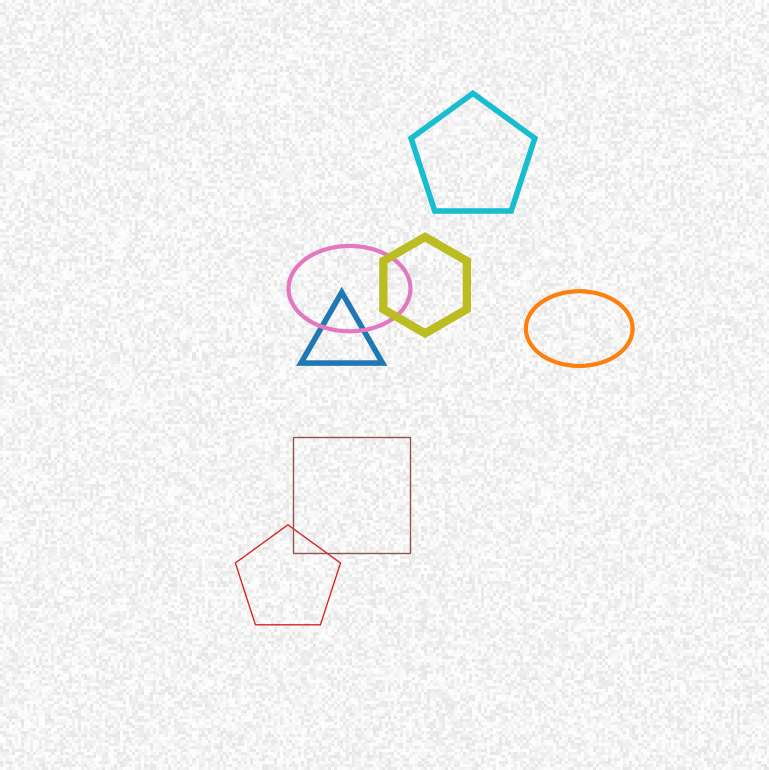[{"shape": "triangle", "thickness": 2, "radius": 0.31, "center": [0.444, 0.559]}, {"shape": "oval", "thickness": 1.5, "radius": 0.35, "center": [0.752, 0.573]}, {"shape": "pentagon", "thickness": 0.5, "radius": 0.36, "center": [0.374, 0.247]}, {"shape": "square", "thickness": 0.5, "radius": 0.38, "center": [0.457, 0.357]}, {"shape": "oval", "thickness": 1.5, "radius": 0.4, "center": [0.454, 0.625]}, {"shape": "hexagon", "thickness": 3, "radius": 0.31, "center": [0.552, 0.63]}, {"shape": "pentagon", "thickness": 2, "radius": 0.42, "center": [0.614, 0.794]}]